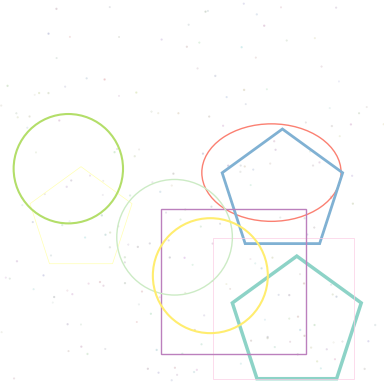[{"shape": "pentagon", "thickness": 2.5, "radius": 0.88, "center": [0.771, 0.159]}, {"shape": "pentagon", "thickness": 0.5, "radius": 0.7, "center": [0.21, 0.428]}, {"shape": "oval", "thickness": 1, "radius": 0.9, "center": [0.705, 0.552]}, {"shape": "pentagon", "thickness": 2, "radius": 0.82, "center": [0.734, 0.5]}, {"shape": "circle", "thickness": 1.5, "radius": 0.71, "center": [0.177, 0.562]}, {"shape": "square", "thickness": 0.5, "radius": 0.92, "center": [0.735, 0.199]}, {"shape": "square", "thickness": 1, "radius": 0.94, "center": [0.607, 0.268]}, {"shape": "circle", "thickness": 1, "radius": 0.75, "center": [0.453, 0.384]}, {"shape": "circle", "thickness": 1.5, "radius": 0.75, "center": [0.546, 0.284]}]